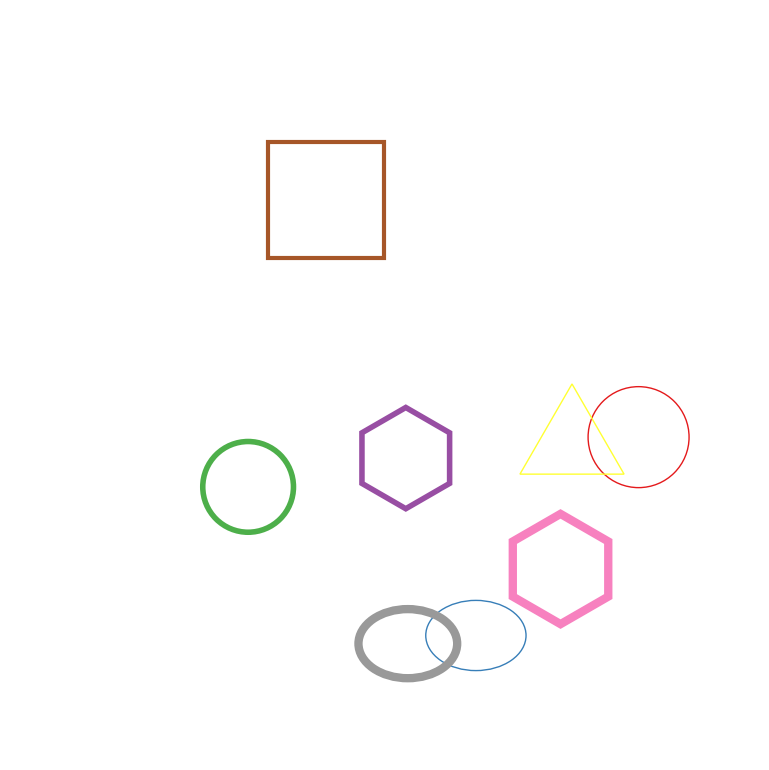[{"shape": "circle", "thickness": 0.5, "radius": 0.33, "center": [0.829, 0.432]}, {"shape": "oval", "thickness": 0.5, "radius": 0.33, "center": [0.618, 0.175]}, {"shape": "circle", "thickness": 2, "radius": 0.29, "center": [0.322, 0.368]}, {"shape": "hexagon", "thickness": 2, "radius": 0.33, "center": [0.527, 0.405]}, {"shape": "triangle", "thickness": 0.5, "radius": 0.39, "center": [0.743, 0.423]}, {"shape": "square", "thickness": 1.5, "radius": 0.38, "center": [0.423, 0.74]}, {"shape": "hexagon", "thickness": 3, "radius": 0.36, "center": [0.728, 0.261]}, {"shape": "oval", "thickness": 3, "radius": 0.32, "center": [0.53, 0.164]}]